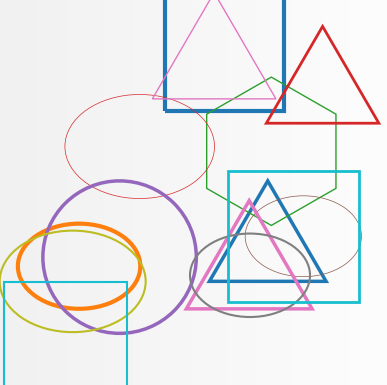[{"shape": "triangle", "thickness": 2.5, "radius": 0.87, "center": [0.691, 0.356]}, {"shape": "square", "thickness": 3, "radius": 0.77, "center": [0.579, 0.866]}, {"shape": "oval", "thickness": 3, "radius": 0.79, "center": [0.204, 0.309]}, {"shape": "hexagon", "thickness": 1, "radius": 0.96, "center": [0.7, 0.607]}, {"shape": "oval", "thickness": 0.5, "radius": 0.97, "center": [0.361, 0.619]}, {"shape": "triangle", "thickness": 2, "radius": 0.84, "center": [0.833, 0.764]}, {"shape": "circle", "thickness": 2.5, "radius": 0.99, "center": [0.309, 0.332]}, {"shape": "oval", "thickness": 0.5, "radius": 0.75, "center": [0.783, 0.386]}, {"shape": "triangle", "thickness": 1, "radius": 0.92, "center": [0.553, 0.835]}, {"shape": "triangle", "thickness": 2.5, "radius": 0.94, "center": [0.643, 0.291]}, {"shape": "oval", "thickness": 1.5, "radius": 0.77, "center": [0.645, 0.285]}, {"shape": "oval", "thickness": 1.5, "radius": 0.94, "center": [0.188, 0.269]}, {"shape": "square", "thickness": 1.5, "radius": 0.79, "center": [0.168, 0.108]}, {"shape": "square", "thickness": 2, "radius": 0.85, "center": [0.757, 0.386]}]